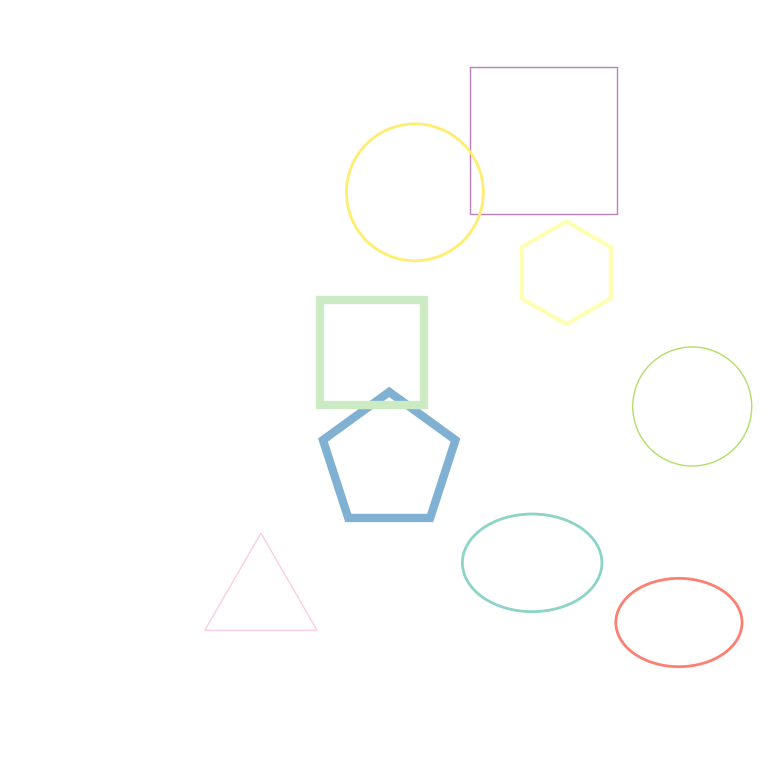[{"shape": "oval", "thickness": 1, "radius": 0.45, "center": [0.691, 0.269]}, {"shape": "hexagon", "thickness": 1.5, "radius": 0.33, "center": [0.736, 0.646]}, {"shape": "oval", "thickness": 1, "radius": 0.41, "center": [0.882, 0.192]}, {"shape": "pentagon", "thickness": 3, "radius": 0.45, "center": [0.505, 0.401]}, {"shape": "circle", "thickness": 0.5, "radius": 0.39, "center": [0.899, 0.472]}, {"shape": "triangle", "thickness": 0.5, "radius": 0.42, "center": [0.339, 0.223]}, {"shape": "square", "thickness": 0.5, "radius": 0.48, "center": [0.706, 0.817]}, {"shape": "square", "thickness": 3, "radius": 0.34, "center": [0.483, 0.542]}, {"shape": "circle", "thickness": 1, "radius": 0.44, "center": [0.539, 0.75]}]